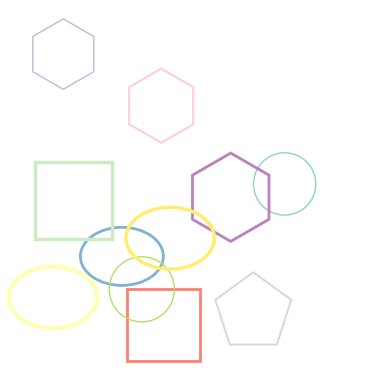[{"shape": "circle", "thickness": 1, "radius": 0.4, "center": [0.739, 0.522]}, {"shape": "oval", "thickness": 3, "radius": 0.57, "center": [0.138, 0.227]}, {"shape": "hexagon", "thickness": 1, "radius": 0.46, "center": [0.164, 0.86]}, {"shape": "square", "thickness": 2, "radius": 0.47, "center": [0.425, 0.156]}, {"shape": "oval", "thickness": 2, "radius": 0.54, "center": [0.317, 0.334]}, {"shape": "circle", "thickness": 1, "radius": 0.42, "center": [0.368, 0.249]}, {"shape": "hexagon", "thickness": 1.5, "radius": 0.48, "center": [0.419, 0.725]}, {"shape": "pentagon", "thickness": 1.5, "radius": 0.52, "center": [0.658, 0.189]}, {"shape": "hexagon", "thickness": 2, "radius": 0.57, "center": [0.599, 0.488]}, {"shape": "square", "thickness": 2.5, "radius": 0.5, "center": [0.191, 0.479]}, {"shape": "oval", "thickness": 2.5, "radius": 0.57, "center": [0.442, 0.381]}]